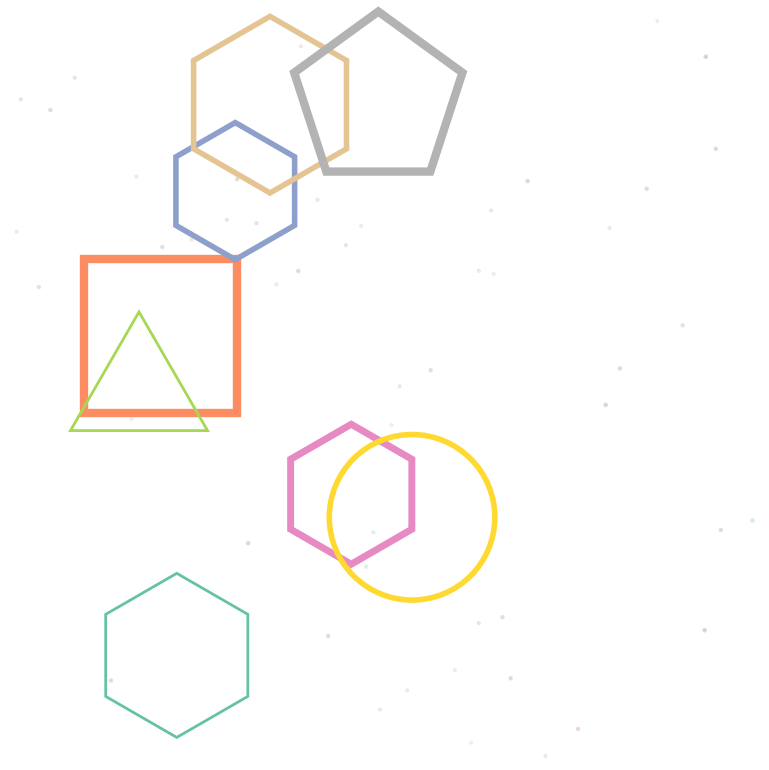[{"shape": "hexagon", "thickness": 1, "radius": 0.53, "center": [0.23, 0.149]}, {"shape": "square", "thickness": 3, "radius": 0.5, "center": [0.208, 0.564]}, {"shape": "hexagon", "thickness": 2, "radius": 0.45, "center": [0.306, 0.752]}, {"shape": "hexagon", "thickness": 2.5, "radius": 0.45, "center": [0.456, 0.358]}, {"shape": "triangle", "thickness": 1, "radius": 0.51, "center": [0.181, 0.492]}, {"shape": "circle", "thickness": 2, "radius": 0.54, "center": [0.535, 0.328]}, {"shape": "hexagon", "thickness": 2, "radius": 0.57, "center": [0.351, 0.864]}, {"shape": "pentagon", "thickness": 3, "radius": 0.57, "center": [0.491, 0.87]}]